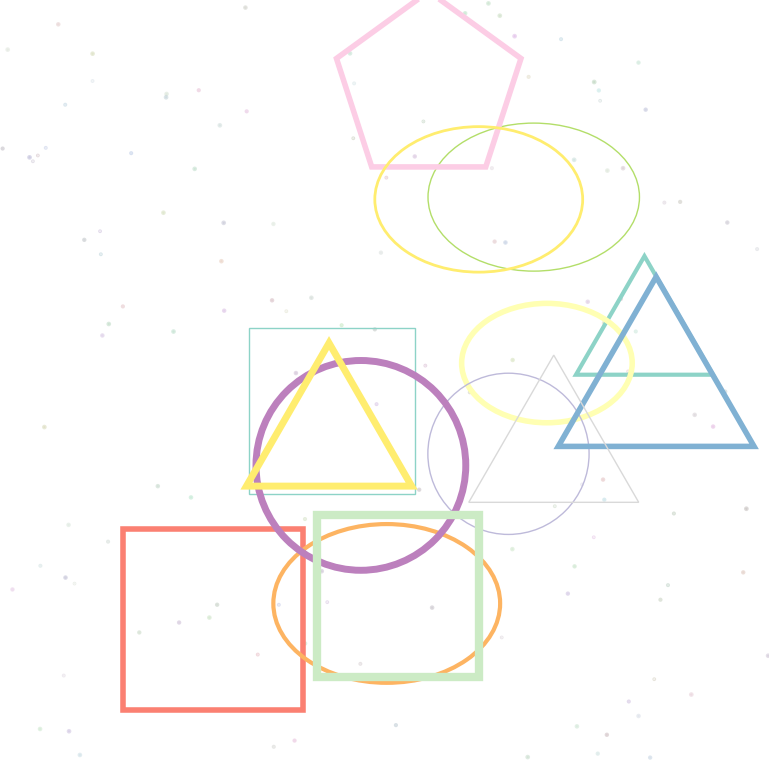[{"shape": "square", "thickness": 0.5, "radius": 0.54, "center": [0.431, 0.466]}, {"shape": "triangle", "thickness": 1.5, "radius": 0.51, "center": [0.837, 0.565]}, {"shape": "oval", "thickness": 2, "radius": 0.55, "center": [0.71, 0.528]}, {"shape": "circle", "thickness": 0.5, "radius": 0.52, "center": [0.66, 0.411]}, {"shape": "square", "thickness": 2, "radius": 0.59, "center": [0.277, 0.195]}, {"shape": "triangle", "thickness": 2, "radius": 0.73, "center": [0.852, 0.494]}, {"shape": "oval", "thickness": 1.5, "radius": 0.74, "center": [0.502, 0.216]}, {"shape": "oval", "thickness": 0.5, "radius": 0.69, "center": [0.693, 0.744]}, {"shape": "pentagon", "thickness": 2, "radius": 0.63, "center": [0.557, 0.885]}, {"shape": "triangle", "thickness": 0.5, "radius": 0.64, "center": [0.719, 0.411]}, {"shape": "circle", "thickness": 2.5, "radius": 0.68, "center": [0.469, 0.396]}, {"shape": "square", "thickness": 3, "radius": 0.53, "center": [0.516, 0.226]}, {"shape": "triangle", "thickness": 2.5, "radius": 0.62, "center": [0.427, 0.431]}, {"shape": "oval", "thickness": 1, "radius": 0.67, "center": [0.622, 0.741]}]